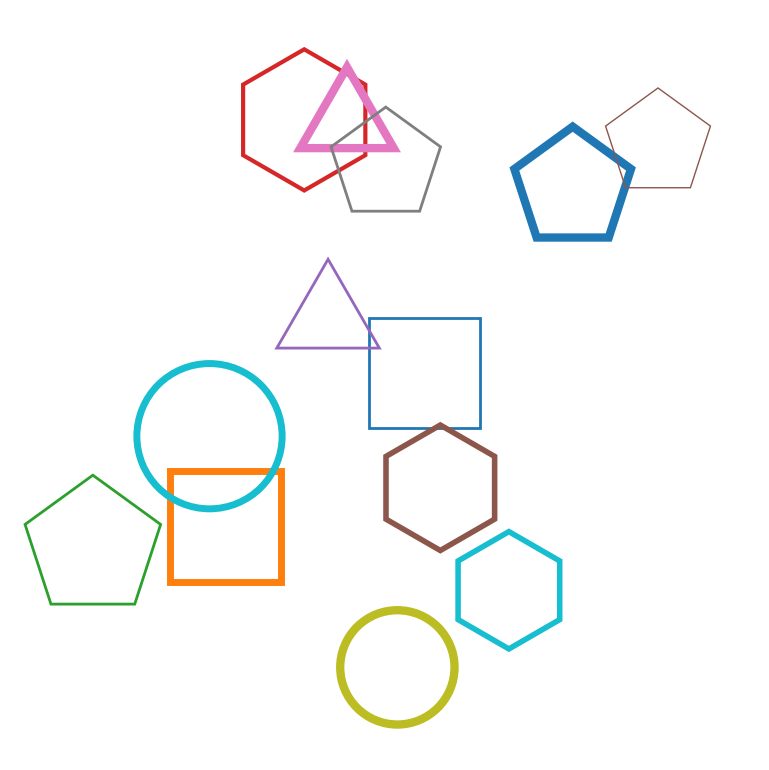[{"shape": "square", "thickness": 1, "radius": 0.36, "center": [0.552, 0.516]}, {"shape": "pentagon", "thickness": 3, "radius": 0.4, "center": [0.744, 0.756]}, {"shape": "square", "thickness": 2.5, "radius": 0.36, "center": [0.292, 0.316]}, {"shape": "pentagon", "thickness": 1, "radius": 0.46, "center": [0.121, 0.29]}, {"shape": "hexagon", "thickness": 1.5, "radius": 0.46, "center": [0.395, 0.844]}, {"shape": "triangle", "thickness": 1, "radius": 0.38, "center": [0.426, 0.586]}, {"shape": "pentagon", "thickness": 0.5, "radius": 0.36, "center": [0.855, 0.814]}, {"shape": "hexagon", "thickness": 2, "radius": 0.41, "center": [0.572, 0.367]}, {"shape": "triangle", "thickness": 3, "radius": 0.35, "center": [0.451, 0.843]}, {"shape": "pentagon", "thickness": 1, "radius": 0.37, "center": [0.501, 0.786]}, {"shape": "circle", "thickness": 3, "radius": 0.37, "center": [0.516, 0.133]}, {"shape": "hexagon", "thickness": 2, "radius": 0.38, "center": [0.661, 0.233]}, {"shape": "circle", "thickness": 2.5, "radius": 0.47, "center": [0.272, 0.434]}]